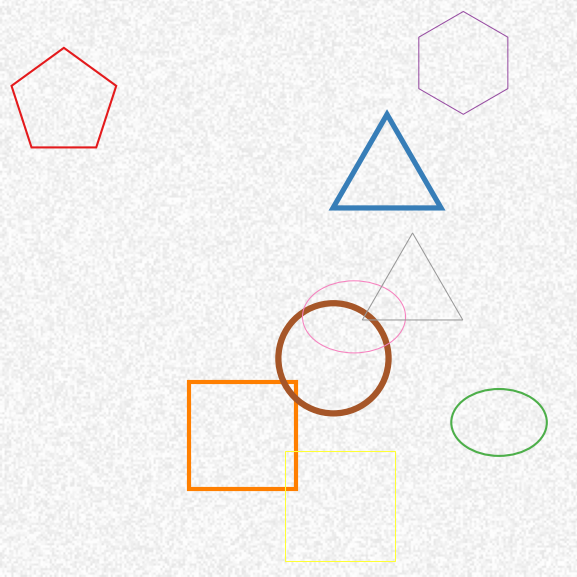[{"shape": "pentagon", "thickness": 1, "radius": 0.48, "center": [0.111, 0.821]}, {"shape": "triangle", "thickness": 2.5, "radius": 0.54, "center": [0.67, 0.693]}, {"shape": "oval", "thickness": 1, "radius": 0.41, "center": [0.864, 0.268]}, {"shape": "hexagon", "thickness": 0.5, "radius": 0.45, "center": [0.802, 0.89]}, {"shape": "square", "thickness": 2, "radius": 0.46, "center": [0.42, 0.245]}, {"shape": "square", "thickness": 0.5, "radius": 0.48, "center": [0.589, 0.123]}, {"shape": "circle", "thickness": 3, "radius": 0.48, "center": [0.577, 0.379]}, {"shape": "oval", "thickness": 0.5, "radius": 0.45, "center": [0.613, 0.45]}, {"shape": "triangle", "thickness": 0.5, "radius": 0.5, "center": [0.714, 0.495]}]